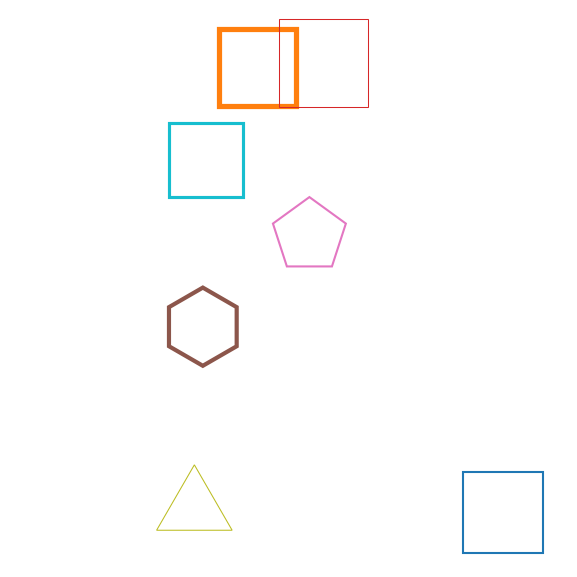[{"shape": "square", "thickness": 1, "radius": 0.35, "center": [0.872, 0.112]}, {"shape": "square", "thickness": 2.5, "radius": 0.33, "center": [0.446, 0.883]}, {"shape": "square", "thickness": 0.5, "radius": 0.38, "center": [0.56, 0.89]}, {"shape": "hexagon", "thickness": 2, "radius": 0.34, "center": [0.351, 0.433]}, {"shape": "pentagon", "thickness": 1, "radius": 0.33, "center": [0.536, 0.591]}, {"shape": "triangle", "thickness": 0.5, "radius": 0.38, "center": [0.337, 0.119]}, {"shape": "square", "thickness": 1.5, "radius": 0.32, "center": [0.356, 0.722]}]